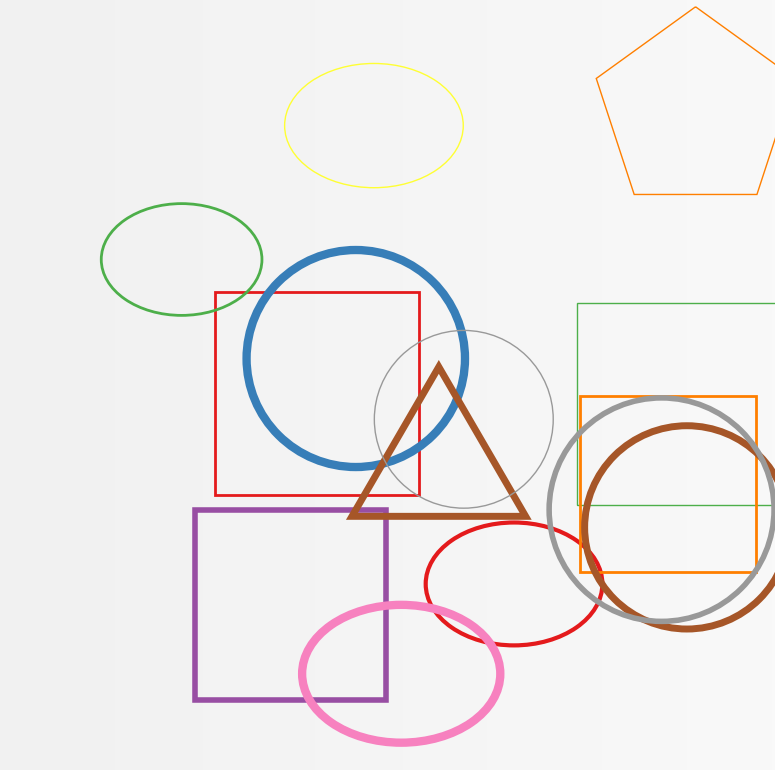[{"shape": "oval", "thickness": 1.5, "radius": 0.57, "center": [0.663, 0.242]}, {"shape": "square", "thickness": 1, "radius": 0.66, "center": [0.409, 0.488]}, {"shape": "circle", "thickness": 3, "radius": 0.7, "center": [0.459, 0.534]}, {"shape": "oval", "thickness": 1, "radius": 0.52, "center": [0.234, 0.663]}, {"shape": "square", "thickness": 0.5, "radius": 0.66, "center": [0.875, 0.476]}, {"shape": "square", "thickness": 2, "radius": 0.62, "center": [0.375, 0.214]}, {"shape": "pentagon", "thickness": 0.5, "radius": 0.67, "center": [0.897, 0.856]}, {"shape": "square", "thickness": 1, "radius": 0.57, "center": [0.862, 0.371]}, {"shape": "oval", "thickness": 0.5, "radius": 0.58, "center": [0.483, 0.837]}, {"shape": "circle", "thickness": 2.5, "radius": 0.66, "center": [0.886, 0.315]}, {"shape": "triangle", "thickness": 2.5, "radius": 0.65, "center": [0.566, 0.394]}, {"shape": "oval", "thickness": 3, "radius": 0.64, "center": [0.518, 0.125]}, {"shape": "circle", "thickness": 0.5, "radius": 0.58, "center": [0.598, 0.455]}, {"shape": "circle", "thickness": 2, "radius": 0.73, "center": [0.854, 0.338]}]